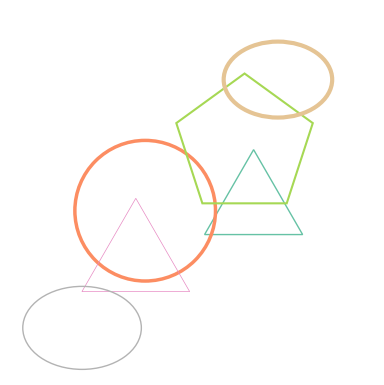[{"shape": "triangle", "thickness": 1, "radius": 0.74, "center": [0.659, 0.464]}, {"shape": "circle", "thickness": 2.5, "radius": 0.91, "center": [0.377, 0.453]}, {"shape": "triangle", "thickness": 0.5, "radius": 0.81, "center": [0.353, 0.323]}, {"shape": "pentagon", "thickness": 1.5, "radius": 0.93, "center": [0.635, 0.623]}, {"shape": "oval", "thickness": 3, "radius": 0.7, "center": [0.722, 0.793]}, {"shape": "oval", "thickness": 1, "radius": 0.77, "center": [0.213, 0.148]}]